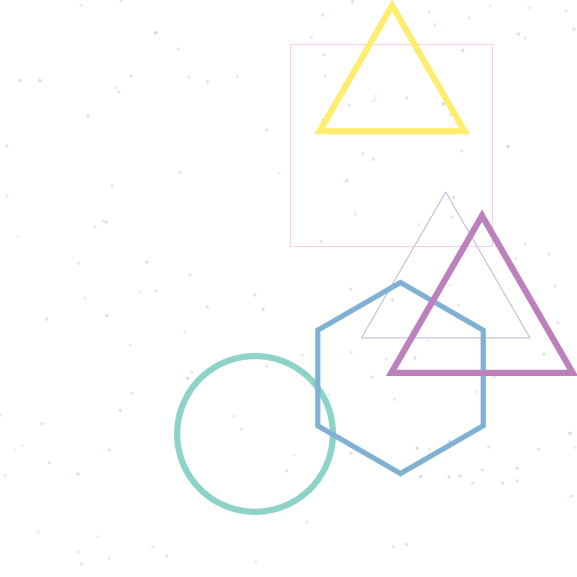[{"shape": "circle", "thickness": 3, "radius": 0.67, "center": [0.442, 0.248]}, {"shape": "triangle", "thickness": 0.5, "radius": 0.84, "center": [0.772, 0.498]}, {"shape": "hexagon", "thickness": 2.5, "radius": 0.83, "center": [0.694, 0.345]}, {"shape": "square", "thickness": 0.5, "radius": 0.87, "center": [0.677, 0.748]}, {"shape": "triangle", "thickness": 3, "radius": 0.91, "center": [0.835, 0.444]}, {"shape": "triangle", "thickness": 3, "radius": 0.72, "center": [0.679, 0.844]}]